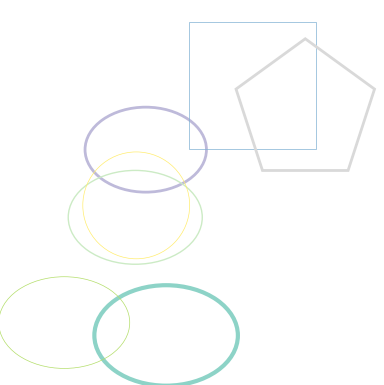[{"shape": "oval", "thickness": 3, "radius": 0.93, "center": [0.431, 0.129]}, {"shape": "oval", "thickness": 2, "radius": 0.79, "center": [0.379, 0.611]}, {"shape": "square", "thickness": 0.5, "radius": 0.82, "center": [0.656, 0.778]}, {"shape": "oval", "thickness": 0.5, "radius": 0.85, "center": [0.167, 0.162]}, {"shape": "pentagon", "thickness": 2, "radius": 0.95, "center": [0.793, 0.71]}, {"shape": "oval", "thickness": 1, "radius": 0.87, "center": [0.351, 0.436]}, {"shape": "circle", "thickness": 0.5, "radius": 0.69, "center": [0.354, 0.467]}]